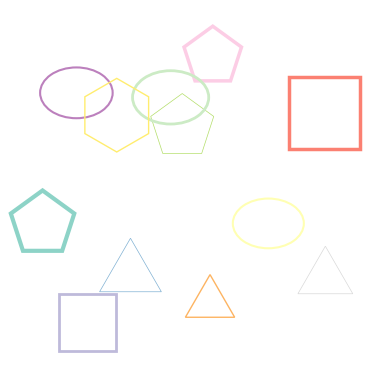[{"shape": "pentagon", "thickness": 3, "radius": 0.43, "center": [0.111, 0.419]}, {"shape": "oval", "thickness": 1.5, "radius": 0.46, "center": [0.697, 0.42]}, {"shape": "square", "thickness": 2, "radius": 0.37, "center": [0.227, 0.163]}, {"shape": "square", "thickness": 2.5, "radius": 0.46, "center": [0.842, 0.707]}, {"shape": "triangle", "thickness": 0.5, "radius": 0.46, "center": [0.339, 0.289]}, {"shape": "triangle", "thickness": 1, "radius": 0.37, "center": [0.546, 0.213]}, {"shape": "pentagon", "thickness": 0.5, "radius": 0.43, "center": [0.473, 0.671]}, {"shape": "pentagon", "thickness": 2.5, "radius": 0.39, "center": [0.553, 0.853]}, {"shape": "triangle", "thickness": 0.5, "radius": 0.41, "center": [0.845, 0.278]}, {"shape": "oval", "thickness": 1.5, "radius": 0.47, "center": [0.198, 0.759]}, {"shape": "oval", "thickness": 2, "radius": 0.49, "center": [0.443, 0.747]}, {"shape": "hexagon", "thickness": 1, "radius": 0.48, "center": [0.303, 0.701]}]